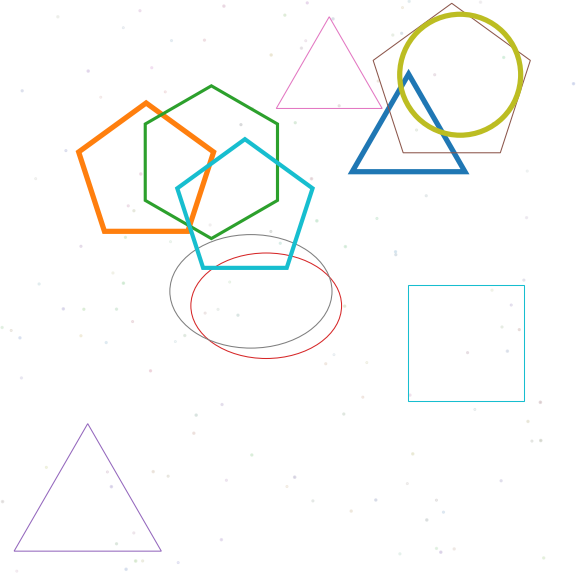[{"shape": "triangle", "thickness": 2.5, "radius": 0.56, "center": [0.708, 0.758]}, {"shape": "pentagon", "thickness": 2.5, "radius": 0.61, "center": [0.253, 0.698]}, {"shape": "hexagon", "thickness": 1.5, "radius": 0.66, "center": [0.366, 0.718]}, {"shape": "oval", "thickness": 0.5, "radius": 0.65, "center": [0.461, 0.47]}, {"shape": "triangle", "thickness": 0.5, "radius": 0.74, "center": [0.152, 0.118]}, {"shape": "pentagon", "thickness": 0.5, "radius": 0.72, "center": [0.782, 0.85]}, {"shape": "triangle", "thickness": 0.5, "radius": 0.53, "center": [0.57, 0.864]}, {"shape": "oval", "thickness": 0.5, "radius": 0.7, "center": [0.435, 0.495]}, {"shape": "circle", "thickness": 2.5, "radius": 0.52, "center": [0.797, 0.87]}, {"shape": "pentagon", "thickness": 2, "radius": 0.62, "center": [0.424, 0.635]}, {"shape": "square", "thickness": 0.5, "radius": 0.5, "center": [0.806, 0.406]}]